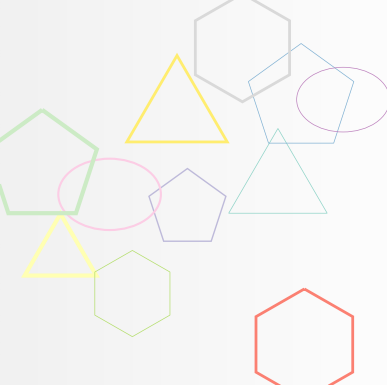[{"shape": "triangle", "thickness": 0.5, "radius": 0.73, "center": [0.717, 0.52]}, {"shape": "triangle", "thickness": 3, "radius": 0.53, "center": [0.156, 0.338]}, {"shape": "pentagon", "thickness": 1, "radius": 0.52, "center": [0.484, 0.458]}, {"shape": "hexagon", "thickness": 2, "radius": 0.72, "center": [0.785, 0.105]}, {"shape": "pentagon", "thickness": 0.5, "radius": 0.72, "center": [0.777, 0.744]}, {"shape": "hexagon", "thickness": 0.5, "radius": 0.56, "center": [0.342, 0.237]}, {"shape": "oval", "thickness": 1.5, "radius": 0.66, "center": [0.283, 0.495]}, {"shape": "hexagon", "thickness": 2, "radius": 0.7, "center": [0.626, 0.876]}, {"shape": "oval", "thickness": 0.5, "radius": 0.6, "center": [0.886, 0.741]}, {"shape": "pentagon", "thickness": 3, "radius": 0.74, "center": [0.109, 0.566]}, {"shape": "triangle", "thickness": 2, "radius": 0.75, "center": [0.457, 0.706]}]